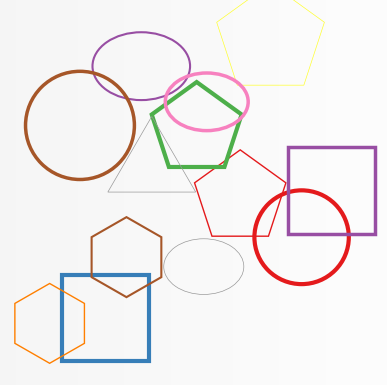[{"shape": "pentagon", "thickness": 1, "radius": 0.62, "center": [0.62, 0.487]}, {"shape": "circle", "thickness": 3, "radius": 0.61, "center": [0.778, 0.384]}, {"shape": "square", "thickness": 3, "radius": 0.56, "center": [0.271, 0.174]}, {"shape": "pentagon", "thickness": 3, "radius": 0.61, "center": [0.508, 0.665]}, {"shape": "square", "thickness": 2.5, "radius": 0.56, "center": [0.855, 0.505]}, {"shape": "oval", "thickness": 1.5, "radius": 0.63, "center": [0.365, 0.828]}, {"shape": "hexagon", "thickness": 1, "radius": 0.52, "center": [0.128, 0.16]}, {"shape": "pentagon", "thickness": 0.5, "radius": 0.73, "center": [0.698, 0.897]}, {"shape": "hexagon", "thickness": 1.5, "radius": 0.52, "center": [0.326, 0.332]}, {"shape": "circle", "thickness": 2.5, "radius": 0.7, "center": [0.206, 0.674]}, {"shape": "oval", "thickness": 2.5, "radius": 0.53, "center": [0.534, 0.736]}, {"shape": "triangle", "thickness": 0.5, "radius": 0.65, "center": [0.392, 0.567]}, {"shape": "oval", "thickness": 0.5, "radius": 0.52, "center": [0.526, 0.308]}]